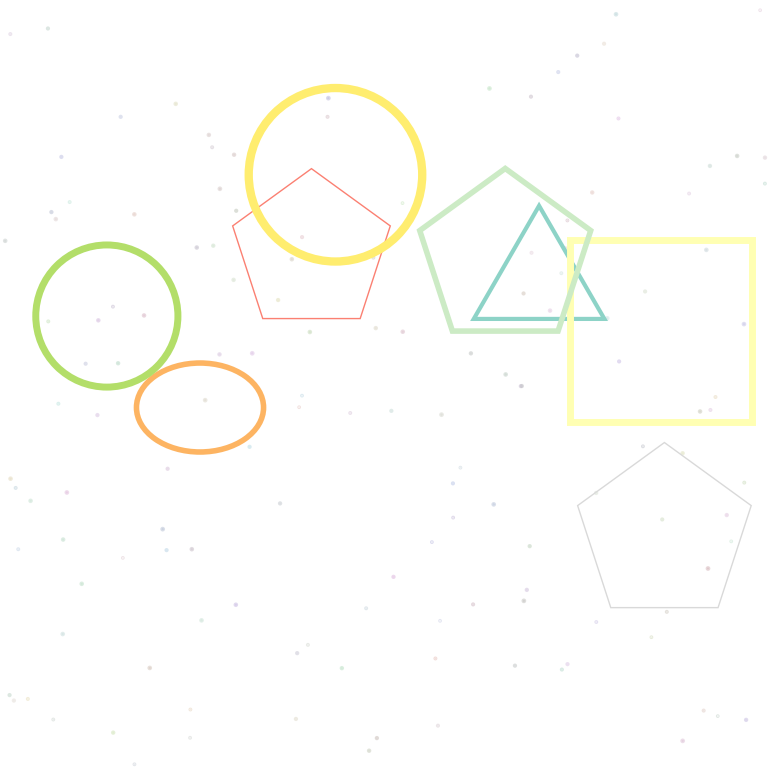[{"shape": "triangle", "thickness": 1.5, "radius": 0.49, "center": [0.7, 0.635]}, {"shape": "square", "thickness": 2.5, "radius": 0.59, "center": [0.858, 0.57]}, {"shape": "pentagon", "thickness": 0.5, "radius": 0.54, "center": [0.405, 0.673]}, {"shape": "oval", "thickness": 2, "radius": 0.41, "center": [0.26, 0.471]}, {"shape": "circle", "thickness": 2.5, "radius": 0.46, "center": [0.139, 0.59]}, {"shape": "pentagon", "thickness": 0.5, "radius": 0.59, "center": [0.863, 0.307]}, {"shape": "pentagon", "thickness": 2, "radius": 0.58, "center": [0.656, 0.664]}, {"shape": "circle", "thickness": 3, "radius": 0.56, "center": [0.436, 0.773]}]